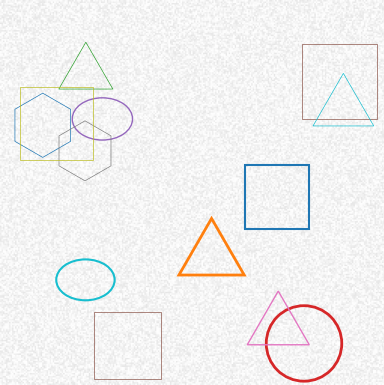[{"shape": "hexagon", "thickness": 0.5, "radius": 0.42, "center": [0.111, 0.675]}, {"shape": "square", "thickness": 1.5, "radius": 0.42, "center": [0.719, 0.488]}, {"shape": "triangle", "thickness": 2, "radius": 0.49, "center": [0.55, 0.335]}, {"shape": "triangle", "thickness": 0.5, "radius": 0.41, "center": [0.223, 0.809]}, {"shape": "circle", "thickness": 2, "radius": 0.49, "center": [0.79, 0.108]}, {"shape": "oval", "thickness": 1, "radius": 0.39, "center": [0.266, 0.691]}, {"shape": "square", "thickness": 0.5, "radius": 0.44, "center": [0.331, 0.103]}, {"shape": "square", "thickness": 0.5, "radius": 0.49, "center": [0.883, 0.787]}, {"shape": "triangle", "thickness": 1, "radius": 0.46, "center": [0.723, 0.151]}, {"shape": "hexagon", "thickness": 0.5, "radius": 0.39, "center": [0.221, 0.608]}, {"shape": "square", "thickness": 0.5, "radius": 0.47, "center": [0.147, 0.679]}, {"shape": "oval", "thickness": 1.5, "radius": 0.38, "center": [0.222, 0.273]}, {"shape": "triangle", "thickness": 0.5, "radius": 0.46, "center": [0.892, 0.718]}]